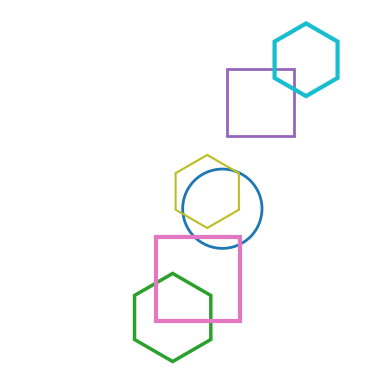[{"shape": "circle", "thickness": 2, "radius": 0.52, "center": [0.578, 0.458]}, {"shape": "hexagon", "thickness": 2.5, "radius": 0.57, "center": [0.448, 0.175]}, {"shape": "square", "thickness": 2, "radius": 0.44, "center": [0.676, 0.733]}, {"shape": "square", "thickness": 3, "radius": 0.55, "center": [0.515, 0.276]}, {"shape": "hexagon", "thickness": 1.5, "radius": 0.47, "center": [0.538, 0.503]}, {"shape": "hexagon", "thickness": 3, "radius": 0.47, "center": [0.795, 0.845]}]